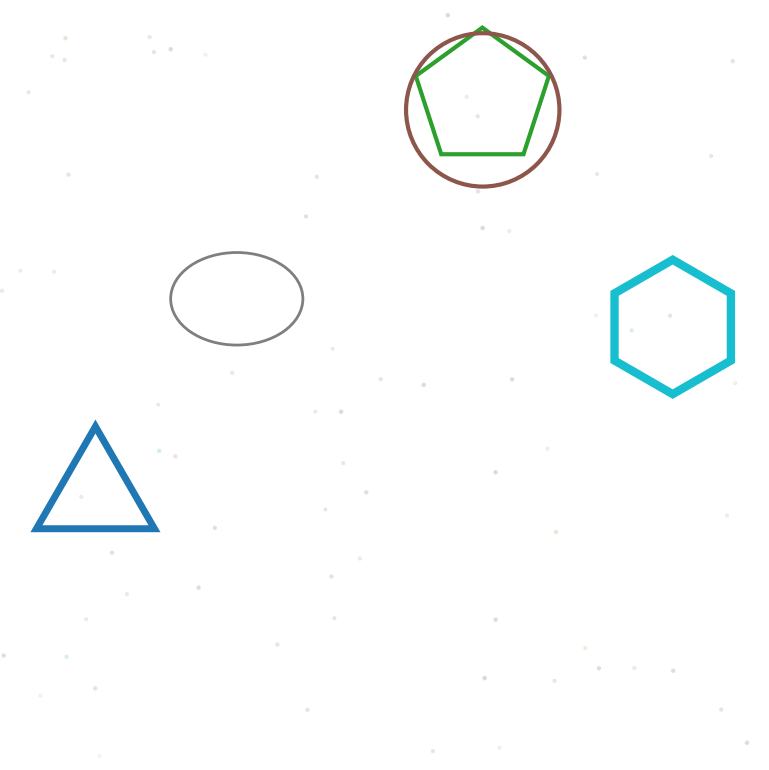[{"shape": "triangle", "thickness": 2.5, "radius": 0.44, "center": [0.124, 0.358]}, {"shape": "pentagon", "thickness": 1.5, "radius": 0.45, "center": [0.626, 0.873]}, {"shape": "circle", "thickness": 1.5, "radius": 0.5, "center": [0.627, 0.857]}, {"shape": "oval", "thickness": 1, "radius": 0.43, "center": [0.307, 0.612]}, {"shape": "hexagon", "thickness": 3, "radius": 0.44, "center": [0.874, 0.575]}]